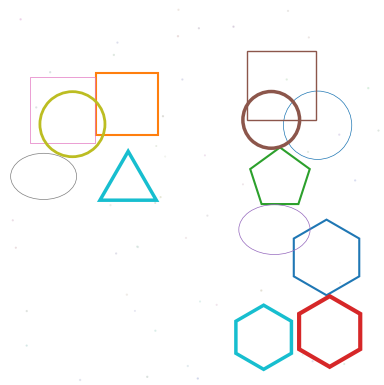[{"shape": "hexagon", "thickness": 1.5, "radius": 0.49, "center": [0.848, 0.331]}, {"shape": "circle", "thickness": 0.5, "radius": 0.44, "center": [0.825, 0.675]}, {"shape": "square", "thickness": 1.5, "radius": 0.4, "center": [0.33, 0.73]}, {"shape": "pentagon", "thickness": 1.5, "radius": 0.41, "center": [0.727, 0.536]}, {"shape": "hexagon", "thickness": 3, "radius": 0.46, "center": [0.856, 0.139]}, {"shape": "oval", "thickness": 0.5, "radius": 0.46, "center": [0.713, 0.404]}, {"shape": "circle", "thickness": 2.5, "radius": 0.37, "center": [0.705, 0.689]}, {"shape": "square", "thickness": 1, "radius": 0.45, "center": [0.732, 0.778]}, {"shape": "square", "thickness": 0.5, "radius": 0.43, "center": [0.162, 0.714]}, {"shape": "oval", "thickness": 0.5, "radius": 0.43, "center": [0.113, 0.542]}, {"shape": "circle", "thickness": 2, "radius": 0.42, "center": [0.188, 0.677]}, {"shape": "triangle", "thickness": 2.5, "radius": 0.42, "center": [0.333, 0.522]}, {"shape": "hexagon", "thickness": 2.5, "radius": 0.42, "center": [0.685, 0.124]}]